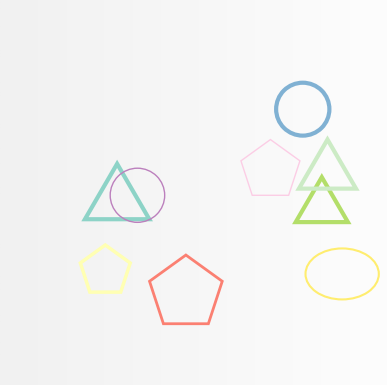[{"shape": "triangle", "thickness": 3, "radius": 0.48, "center": [0.302, 0.479]}, {"shape": "pentagon", "thickness": 2.5, "radius": 0.34, "center": [0.272, 0.296]}, {"shape": "pentagon", "thickness": 2, "radius": 0.49, "center": [0.48, 0.239]}, {"shape": "circle", "thickness": 3, "radius": 0.34, "center": [0.781, 0.716]}, {"shape": "triangle", "thickness": 3, "radius": 0.39, "center": [0.83, 0.462]}, {"shape": "pentagon", "thickness": 1, "radius": 0.4, "center": [0.698, 0.557]}, {"shape": "circle", "thickness": 1, "radius": 0.35, "center": [0.355, 0.493]}, {"shape": "triangle", "thickness": 3, "radius": 0.43, "center": [0.845, 0.553]}, {"shape": "oval", "thickness": 1.5, "radius": 0.47, "center": [0.883, 0.288]}]